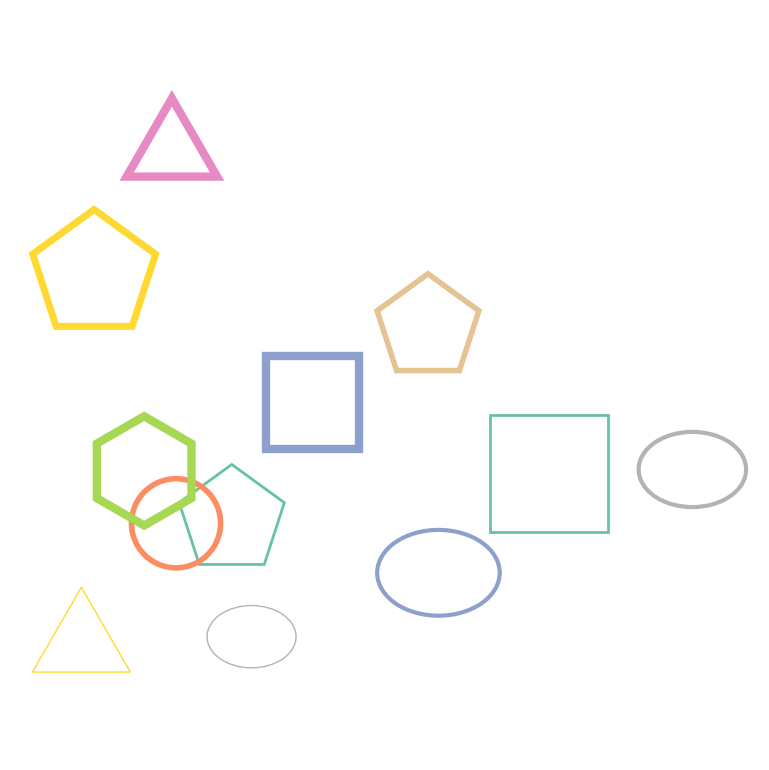[{"shape": "pentagon", "thickness": 1, "radius": 0.36, "center": [0.301, 0.325]}, {"shape": "square", "thickness": 1, "radius": 0.38, "center": [0.713, 0.385]}, {"shape": "circle", "thickness": 2, "radius": 0.29, "center": [0.229, 0.32]}, {"shape": "oval", "thickness": 1.5, "radius": 0.4, "center": [0.569, 0.256]}, {"shape": "square", "thickness": 3, "radius": 0.3, "center": [0.406, 0.477]}, {"shape": "triangle", "thickness": 3, "radius": 0.34, "center": [0.223, 0.805]}, {"shape": "hexagon", "thickness": 3, "radius": 0.35, "center": [0.187, 0.388]}, {"shape": "pentagon", "thickness": 2.5, "radius": 0.42, "center": [0.122, 0.644]}, {"shape": "triangle", "thickness": 0.5, "radius": 0.37, "center": [0.106, 0.164]}, {"shape": "pentagon", "thickness": 2, "radius": 0.35, "center": [0.556, 0.575]}, {"shape": "oval", "thickness": 1.5, "radius": 0.35, "center": [0.899, 0.39]}, {"shape": "oval", "thickness": 0.5, "radius": 0.29, "center": [0.327, 0.173]}]